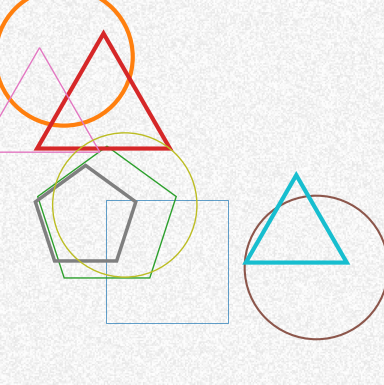[{"shape": "square", "thickness": 0.5, "radius": 0.79, "center": [0.434, 0.321]}, {"shape": "circle", "thickness": 3, "radius": 0.89, "center": [0.166, 0.852]}, {"shape": "pentagon", "thickness": 1, "radius": 0.95, "center": [0.278, 0.431]}, {"shape": "triangle", "thickness": 3, "radius": 1.0, "center": [0.269, 0.714]}, {"shape": "circle", "thickness": 1.5, "radius": 0.93, "center": [0.822, 0.305]}, {"shape": "triangle", "thickness": 1, "radius": 0.9, "center": [0.103, 0.695]}, {"shape": "pentagon", "thickness": 2.5, "radius": 0.69, "center": [0.222, 0.433]}, {"shape": "circle", "thickness": 1, "radius": 0.94, "center": [0.324, 0.468]}, {"shape": "triangle", "thickness": 3, "radius": 0.76, "center": [0.77, 0.394]}]